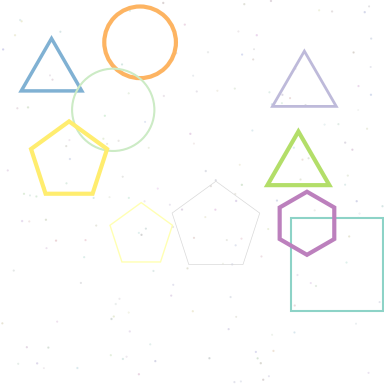[{"shape": "square", "thickness": 1.5, "radius": 0.6, "center": [0.875, 0.313]}, {"shape": "pentagon", "thickness": 1, "radius": 0.43, "center": [0.367, 0.389]}, {"shape": "triangle", "thickness": 2, "radius": 0.48, "center": [0.791, 0.772]}, {"shape": "triangle", "thickness": 2.5, "radius": 0.45, "center": [0.134, 0.809]}, {"shape": "circle", "thickness": 3, "radius": 0.47, "center": [0.364, 0.89]}, {"shape": "triangle", "thickness": 3, "radius": 0.46, "center": [0.775, 0.566]}, {"shape": "pentagon", "thickness": 0.5, "radius": 0.6, "center": [0.561, 0.41]}, {"shape": "hexagon", "thickness": 3, "radius": 0.41, "center": [0.797, 0.42]}, {"shape": "circle", "thickness": 1.5, "radius": 0.53, "center": [0.294, 0.715]}, {"shape": "pentagon", "thickness": 3, "radius": 0.52, "center": [0.179, 0.581]}]